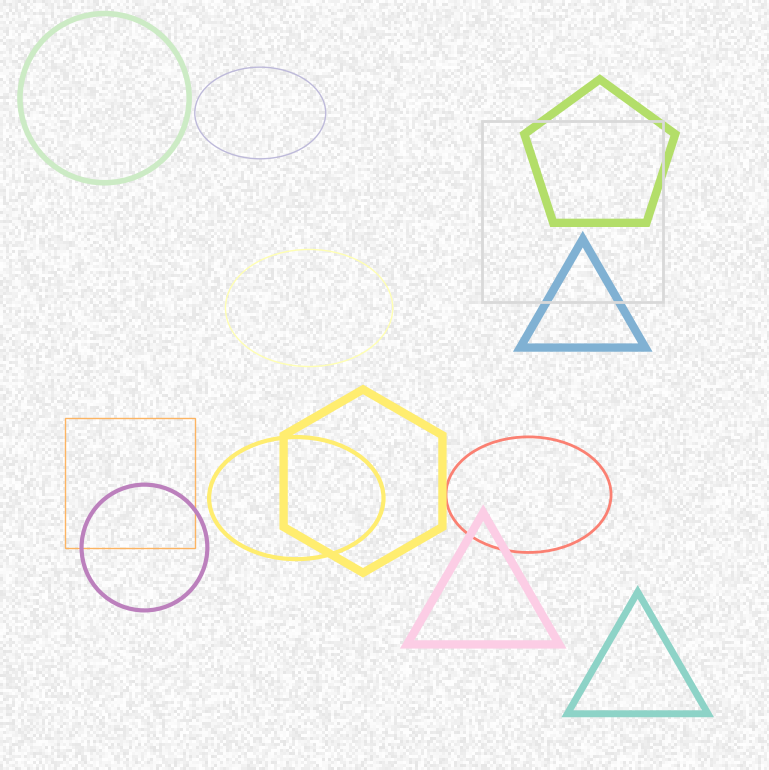[{"shape": "triangle", "thickness": 2.5, "radius": 0.53, "center": [0.828, 0.126]}, {"shape": "oval", "thickness": 0.5, "radius": 0.54, "center": [0.401, 0.6]}, {"shape": "oval", "thickness": 0.5, "radius": 0.43, "center": [0.338, 0.853]}, {"shape": "oval", "thickness": 1, "radius": 0.54, "center": [0.686, 0.358]}, {"shape": "triangle", "thickness": 3, "radius": 0.47, "center": [0.757, 0.596]}, {"shape": "square", "thickness": 0.5, "radius": 0.42, "center": [0.168, 0.373]}, {"shape": "pentagon", "thickness": 3, "radius": 0.52, "center": [0.779, 0.794]}, {"shape": "triangle", "thickness": 3, "radius": 0.57, "center": [0.628, 0.22]}, {"shape": "square", "thickness": 1, "radius": 0.59, "center": [0.743, 0.725]}, {"shape": "circle", "thickness": 1.5, "radius": 0.41, "center": [0.188, 0.289]}, {"shape": "circle", "thickness": 2, "radius": 0.55, "center": [0.136, 0.873]}, {"shape": "hexagon", "thickness": 3, "radius": 0.6, "center": [0.471, 0.375]}, {"shape": "oval", "thickness": 1.5, "radius": 0.57, "center": [0.385, 0.353]}]